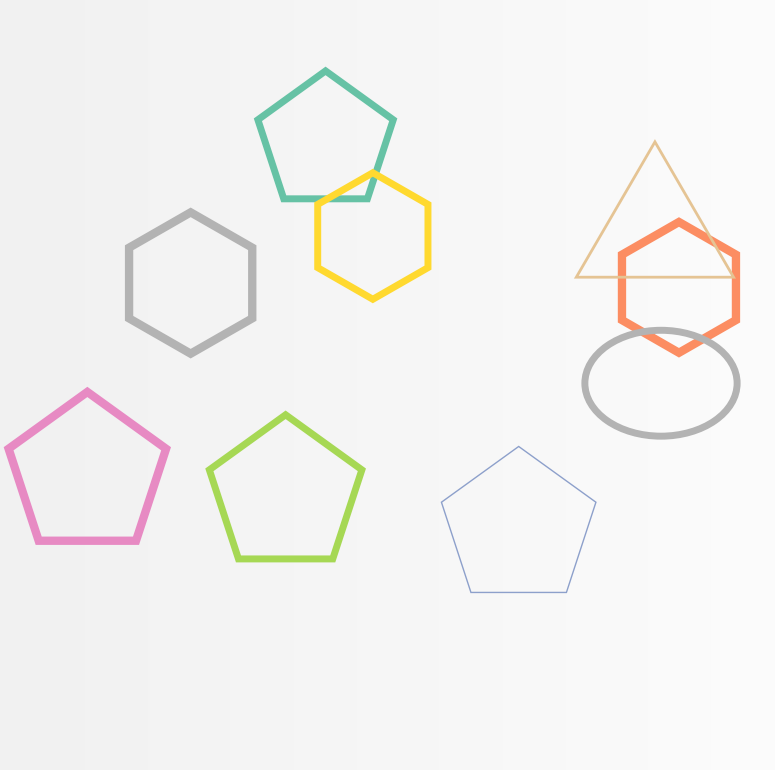[{"shape": "pentagon", "thickness": 2.5, "radius": 0.46, "center": [0.42, 0.816]}, {"shape": "hexagon", "thickness": 3, "radius": 0.42, "center": [0.876, 0.627]}, {"shape": "pentagon", "thickness": 0.5, "radius": 0.52, "center": [0.669, 0.315]}, {"shape": "pentagon", "thickness": 3, "radius": 0.53, "center": [0.113, 0.384]}, {"shape": "pentagon", "thickness": 2.5, "radius": 0.52, "center": [0.369, 0.358]}, {"shape": "hexagon", "thickness": 2.5, "radius": 0.41, "center": [0.481, 0.693]}, {"shape": "triangle", "thickness": 1, "radius": 0.59, "center": [0.845, 0.699]}, {"shape": "oval", "thickness": 2.5, "radius": 0.49, "center": [0.853, 0.502]}, {"shape": "hexagon", "thickness": 3, "radius": 0.46, "center": [0.246, 0.632]}]